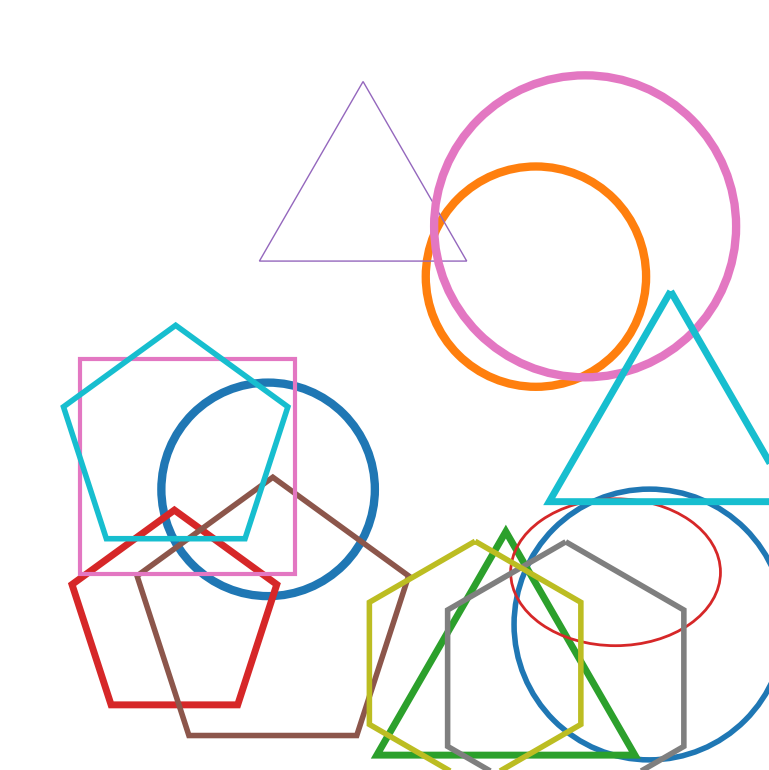[{"shape": "circle", "thickness": 3, "radius": 0.69, "center": [0.348, 0.364]}, {"shape": "circle", "thickness": 2, "radius": 0.88, "center": [0.843, 0.189]}, {"shape": "circle", "thickness": 3, "radius": 0.72, "center": [0.696, 0.641]}, {"shape": "triangle", "thickness": 2.5, "radius": 0.97, "center": [0.657, 0.116]}, {"shape": "oval", "thickness": 1, "radius": 0.68, "center": [0.799, 0.257]}, {"shape": "pentagon", "thickness": 2.5, "radius": 0.7, "center": [0.226, 0.198]}, {"shape": "triangle", "thickness": 0.5, "radius": 0.78, "center": [0.472, 0.739]}, {"shape": "pentagon", "thickness": 2, "radius": 0.93, "center": [0.354, 0.195]}, {"shape": "square", "thickness": 1.5, "radius": 0.7, "center": [0.243, 0.394]}, {"shape": "circle", "thickness": 3, "radius": 0.98, "center": [0.76, 0.706]}, {"shape": "hexagon", "thickness": 2, "radius": 0.89, "center": [0.735, 0.119]}, {"shape": "hexagon", "thickness": 2, "radius": 0.79, "center": [0.617, 0.138]}, {"shape": "pentagon", "thickness": 2, "radius": 0.77, "center": [0.228, 0.424]}, {"shape": "triangle", "thickness": 2.5, "radius": 0.91, "center": [0.871, 0.44]}]